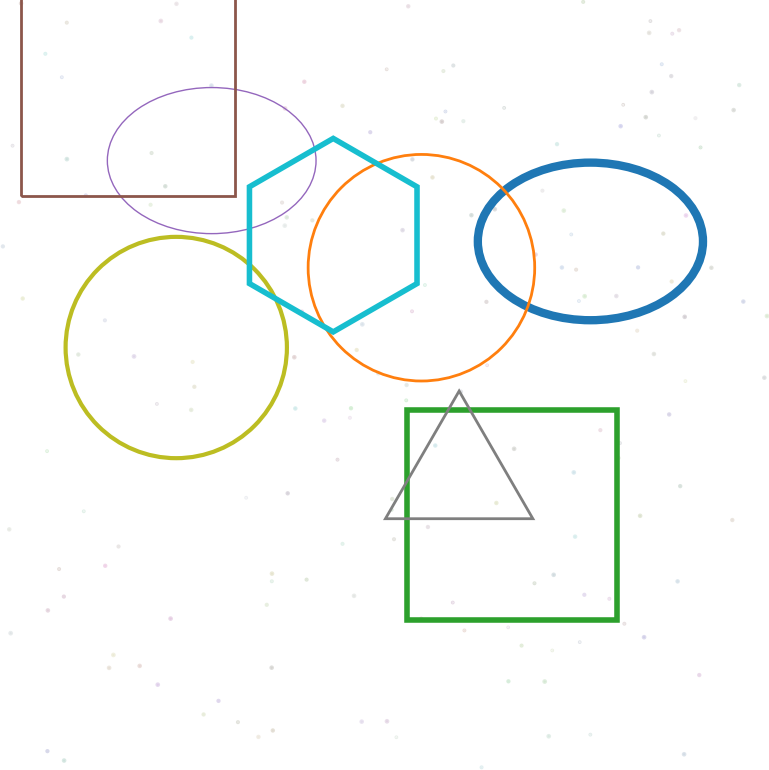[{"shape": "oval", "thickness": 3, "radius": 0.73, "center": [0.767, 0.686]}, {"shape": "circle", "thickness": 1, "radius": 0.74, "center": [0.547, 0.652]}, {"shape": "square", "thickness": 2, "radius": 0.68, "center": [0.665, 0.332]}, {"shape": "oval", "thickness": 0.5, "radius": 0.68, "center": [0.275, 0.791]}, {"shape": "square", "thickness": 1, "radius": 0.7, "center": [0.166, 0.884]}, {"shape": "triangle", "thickness": 1, "radius": 0.55, "center": [0.596, 0.382]}, {"shape": "circle", "thickness": 1.5, "radius": 0.72, "center": [0.229, 0.549]}, {"shape": "hexagon", "thickness": 2, "radius": 0.63, "center": [0.433, 0.695]}]